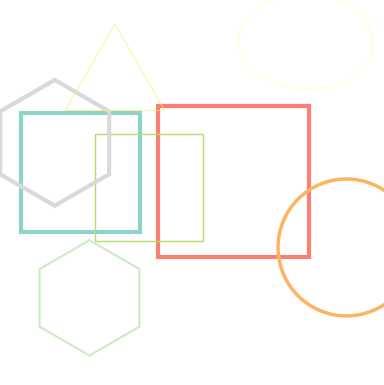[{"shape": "square", "thickness": 3, "radius": 0.77, "center": [0.209, 0.551]}, {"shape": "oval", "thickness": 0.5, "radius": 0.88, "center": [0.794, 0.891]}, {"shape": "square", "thickness": 3, "radius": 0.98, "center": [0.607, 0.528]}, {"shape": "circle", "thickness": 2.5, "radius": 0.89, "center": [0.9, 0.357]}, {"shape": "square", "thickness": 1, "radius": 0.7, "center": [0.386, 0.513]}, {"shape": "hexagon", "thickness": 3, "radius": 0.82, "center": [0.142, 0.629]}, {"shape": "hexagon", "thickness": 1.5, "radius": 0.75, "center": [0.232, 0.226]}, {"shape": "triangle", "thickness": 0.5, "radius": 0.75, "center": [0.299, 0.788]}]